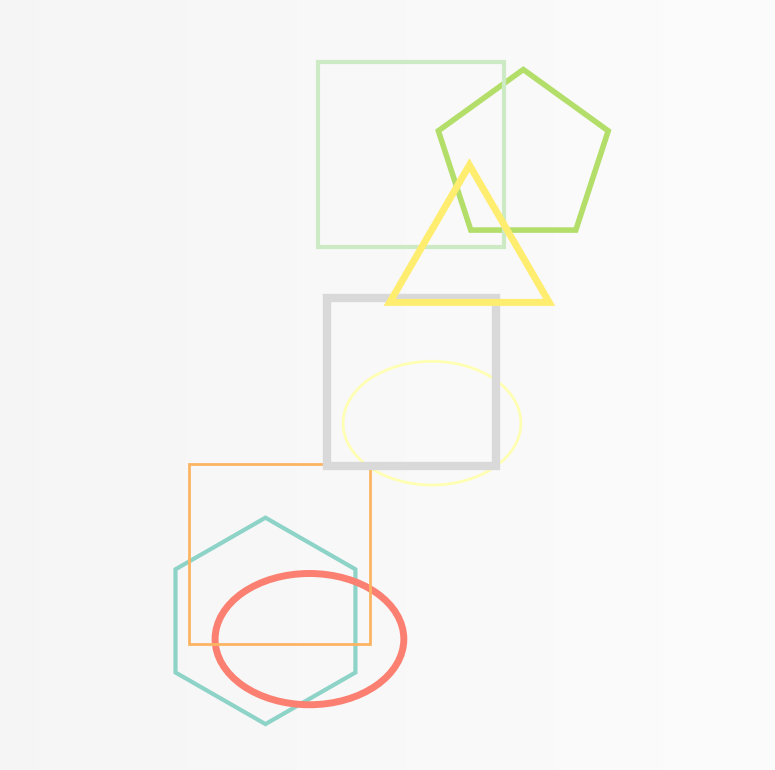[{"shape": "hexagon", "thickness": 1.5, "radius": 0.67, "center": [0.343, 0.194]}, {"shape": "oval", "thickness": 1, "radius": 0.57, "center": [0.557, 0.45]}, {"shape": "oval", "thickness": 2.5, "radius": 0.61, "center": [0.399, 0.17]}, {"shape": "square", "thickness": 1, "radius": 0.58, "center": [0.36, 0.28]}, {"shape": "pentagon", "thickness": 2, "radius": 0.58, "center": [0.675, 0.794]}, {"shape": "square", "thickness": 3, "radius": 0.54, "center": [0.531, 0.504]}, {"shape": "square", "thickness": 1.5, "radius": 0.6, "center": [0.53, 0.799]}, {"shape": "triangle", "thickness": 2.5, "radius": 0.59, "center": [0.606, 0.667]}]